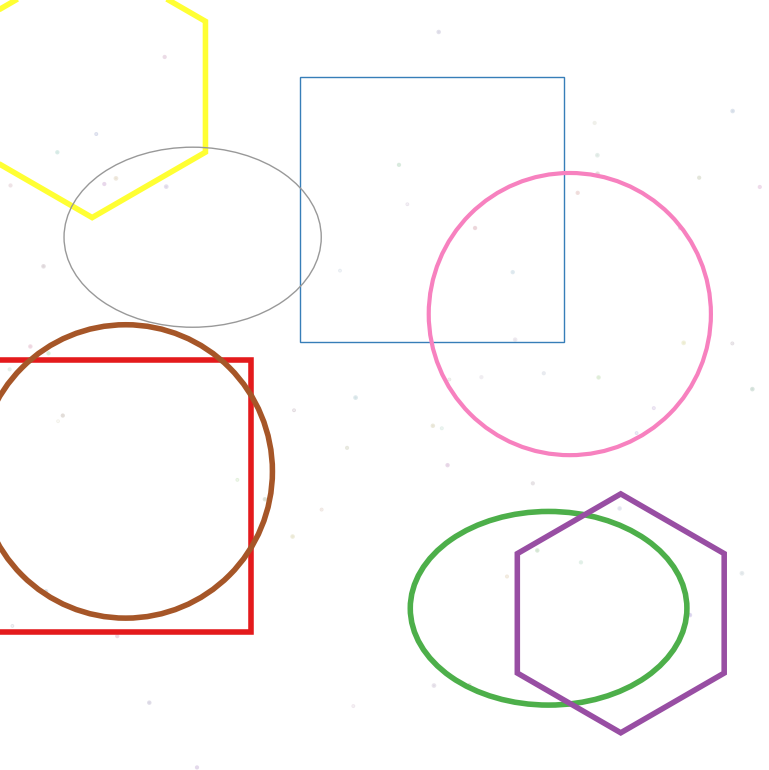[{"shape": "square", "thickness": 2, "radius": 0.88, "center": [0.149, 0.356]}, {"shape": "square", "thickness": 0.5, "radius": 0.86, "center": [0.561, 0.728]}, {"shape": "oval", "thickness": 2, "radius": 0.9, "center": [0.712, 0.21]}, {"shape": "hexagon", "thickness": 2, "radius": 0.78, "center": [0.806, 0.203]}, {"shape": "hexagon", "thickness": 2, "radius": 0.85, "center": [0.12, 0.887]}, {"shape": "circle", "thickness": 2, "radius": 0.95, "center": [0.163, 0.388]}, {"shape": "circle", "thickness": 1.5, "radius": 0.92, "center": [0.74, 0.592]}, {"shape": "oval", "thickness": 0.5, "radius": 0.84, "center": [0.25, 0.692]}]